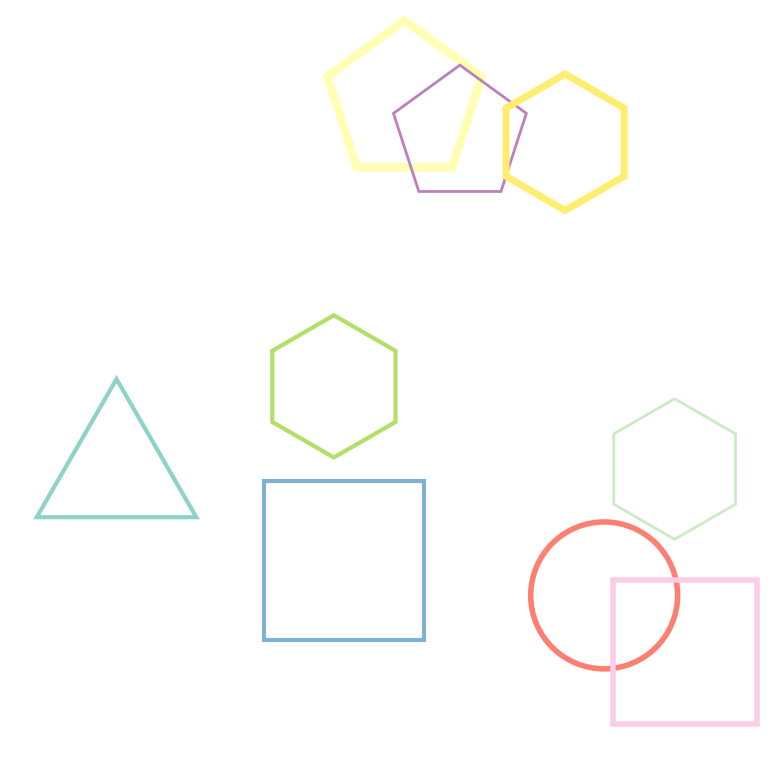[{"shape": "triangle", "thickness": 1.5, "radius": 0.6, "center": [0.151, 0.388]}, {"shape": "pentagon", "thickness": 3, "radius": 0.53, "center": [0.525, 0.868]}, {"shape": "circle", "thickness": 2, "radius": 0.48, "center": [0.785, 0.227]}, {"shape": "square", "thickness": 1.5, "radius": 0.52, "center": [0.447, 0.272]}, {"shape": "hexagon", "thickness": 1.5, "radius": 0.46, "center": [0.434, 0.498]}, {"shape": "square", "thickness": 2, "radius": 0.47, "center": [0.89, 0.153]}, {"shape": "pentagon", "thickness": 1, "radius": 0.45, "center": [0.597, 0.825]}, {"shape": "hexagon", "thickness": 1, "radius": 0.46, "center": [0.876, 0.391]}, {"shape": "hexagon", "thickness": 2.5, "radius": 0.44, "center": [0.734, 0.815]}]